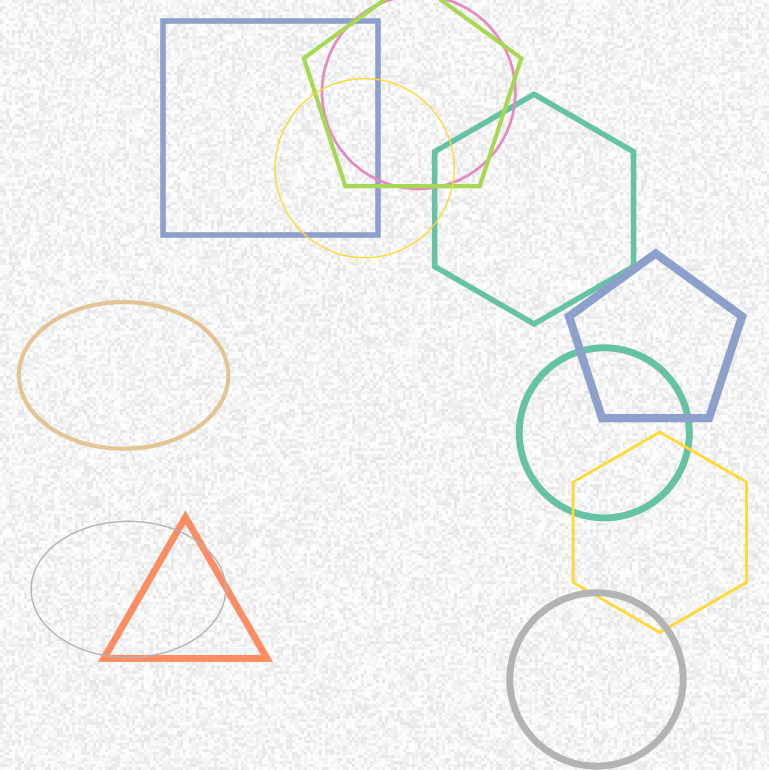[{"shape": "circle", "thickness": 2.5, "radius": 0.55, "center": [0.785, 0.438]}, {"shape": "hexagon", "thickness": 2, "radius": 0.75, "center": [0.694, 0.728]}, {"shape": "triangle", "thickness": 2.5, "radius": 0.61, "center": [0.241, 0.206]}, {"shape": "pentagon", "thickness": 3, "radius": 0.59, "center": [0.851, 0.553]}, {"shape": "square", "thickness": 2, "radius": 0.7, "center": [0.351, 0.834]}, {"shape": "circle", "thickness": 1, "radius": 0.63, "center": [0.544, 0.88]}, {"shape": "pentagon", "thickness": 1.5, "radius": 0.74, "center": [0.536, 0.878]}, {"shape": "hexagon", "thickness": 1, "radius": 0.65, "center": [0.857, 0.309]}, {"shape": "circle", "thickness": 0.5, "radius": 0.58, "center": [0.474, 0.782]}, {"shape": "oval", "thickness": 1.5, "radius": 0.68, "center": [0.161, 0.512]}, {"shape": "oval", "thickness": 0.5, "radius": 0.63, "center": [0.167, 0.235]}, {"shape": "circle", "thickness": 2.5, "radius": 0.56, "center": [0.775, 0.118]}]